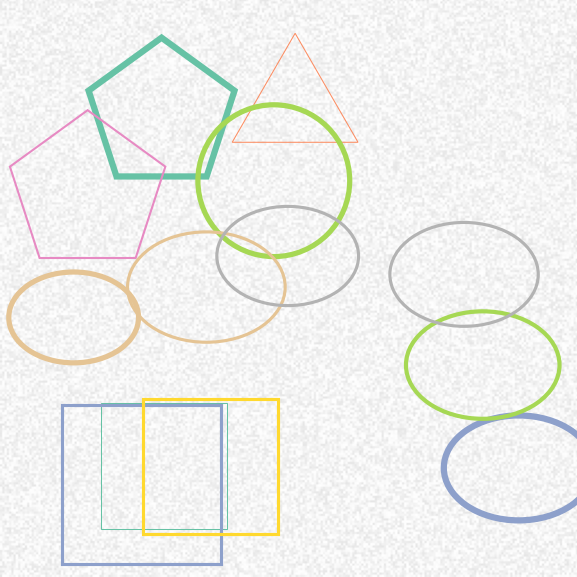[{"shape": "square", "thickness": 0.5, "radius": 0.54, "center": [0.284, 0.193]}, {"shape": "pentagon", "thickness": 3, "radius": 0.66, "center": [0.28, 0.801]}, {"shape": "triangle", "thickness": 0.5, "radius": 0.63, "center": [0.511, 0.816]}, {"shape": "square", "thickness": 1.5, "radius": 0.69, "center": [0.245, 0.16]}, {"shape": "oval", "thickness": 3, "radius": 0.65, "center": [0.898, 0.189]}, {"shape": "pentagon", "thickness": 1, "radius": 0.71, "center": [0.152, 0.667]}, {"shape": "circle", "thickness": 2.5, "radius": 0.66, "center": [0.474, 0.686]}, {"shape": "oval", "thickness": 2, "radius": 0.66, "center": [0.836, 0.367]}, {"shape": "square", "thickness": 1.5, "radius": 0.59, "center": [0.365, 0.191]}, {"shape": "oval", "thickness": 1.5, "radius": 0.68, "center": [0.357, 0.502]}, {"shape": "oval", "thickness": 2.5, "radius": 0.56, "center": [0.128, 0.449]}, {"shape": "oval", "thickness": 1.5, "radius": 0.61, "center": [0.498, 0.556]}, {"shape": "oval", "thickness": 1.5, "radius": 0.64, "center": [0.804, 0.524]}]